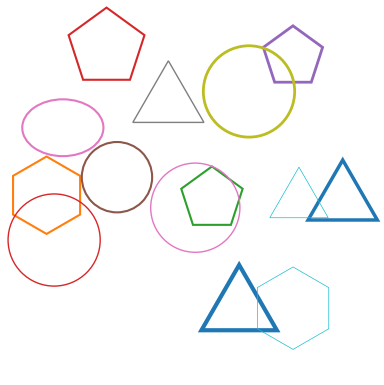[{"shape": "triangle", "thickness": 2.5, "radius": 0.52, "center": [0.89, 0.481]}, {"shape": "triangle", "thickness": 3, "radius": 0.57, "center": [0.621, 0.199]}, {"shape": "hexagon", "thickness": 1.5, "radius": 0.5, "center": [0.121, 0.493]}, {"shape": "pentagon", "thickness": 1.5, "radius": 0.42, "center": [0.551, 0.484]}, {"shape": "circle", "thickness": 1, "radius": 0.6, "center": [0.141, 0.377]}, {"shape": "pentagon", "thickness": 1.5, "radius": 0.52, "center": [0.277, 0.877]}, {"shape": "pentagon", "thickness": 2, "radius": 0.4, "center": [0.761, 0.852]}, {"shape": "circle", "thickness": 1.5, "radius": 0.46, "center": [0.304, 0.54]}, {"shape": "oval", "thickness": 1.5, "radius": 0.53, "center": [0.163, 0.668]}, {"shape": "circle", "thickness": 1, "radius": 0.58, "center": [0.507, 0.461]}, {"shape": "triangle", "thickness": 1, "radius": 0.53, "center": [0.437, 0.735]}, {"shape": "circle", "thickness": 2, "radius": 0.59, "center": [0.647, 0.762]}, {"shape": "triangle", "thickness": 0.5, "radius": 0.44, "center": [0.777, 0.478]}, {"shape": "hexagon", "thickness": 0.5, "radius": 0.54, "center": [0.761, 0.2]}]